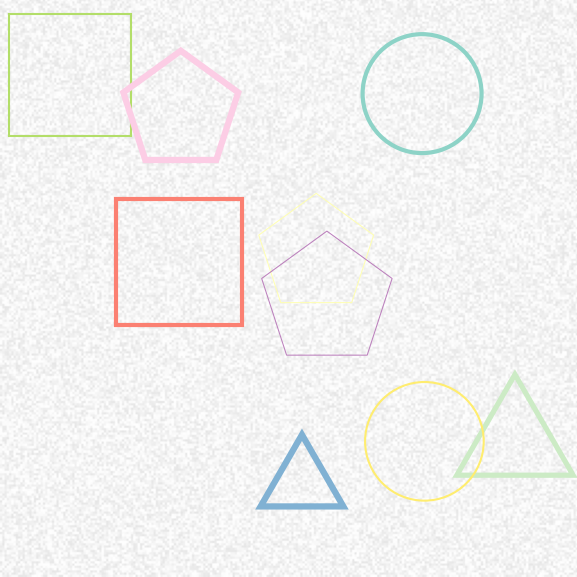[{"shape": "circle", "thickness": 2, "radius": 0.51, "center": [0.731, 0.837]}, {"shape": "pentagon", "thickness": 0.5, "radius": 0.52, "center": [0.548, 0.56]}, {"shape": "square", "thickness": 2, "radius": 0.55, "center": [0.31, 0.546]}, {"shape": "triangle", "thickness": 3, "radius": 0.41, "center": [0.523, 0.164]}, {"shape": "square", "thickness": 1, "radius": 0.53, "center": [0.121, 0.869]}, {"shape": "pentagon", "thickness": 3, "radius": 0.52, "center": [0.313, 0.807]}, {"shape": "pentagon", "thickness": 0.5, "radius": 0.59, "center": [0.566, 0.48]}, {"shape": "triangle", "thickness": 2.5, "radius": 0.58, "center": [0.892, 0.234]}, {"shape": "circle", "thickness": 1, "radius": 0.51, "center": [0.735, 0.235]}]